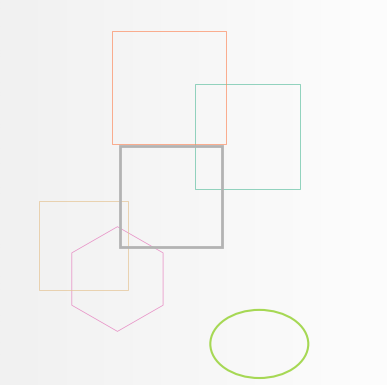[{"shape": "square", "thickness": 0.5, "radius": 0.68, "center": [0.639, 0.645]}, {"shape": "square", "thickness": 0.5, "radius": 0.74, "center": [0.436, 0.773]}, {"shape": "hexagon", "thickness": 0.5, "radius": 0.68, "center": [0.303, 0.275]}, {"shape": "oval", "thickness": 1.5, "radius": 0.63, "center": [0.669, 0.107]}, {"shape": "square", "thickness": 0.5, "radius": 0.57, "center": [0.215, 0.363]}, {"shape": "square", "thickness": 2, "radius": 0.66, "center": [0.441, 0.491]}]